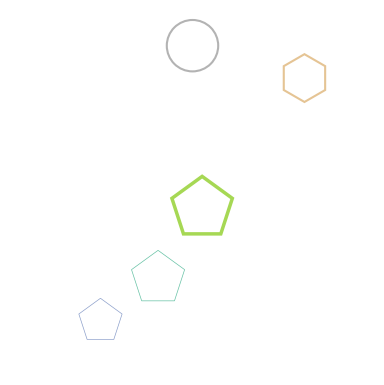[{"shape": "pentagon", "thickness": 0.5, "radius": 0.36, "center": [0.411, 0.277]}, {"shape": "pentagon", "thickness": 0.5, "radius": 0.3, "center": [0.261, 0.166]}, {"shape": "pentagon", "thickness": 2.5, "radius": 0.41, "center": [0.525, 0.459]}, {"shape": "hexagon", "thickness": 1.5, "radius": 0.31, "center": [0.791, 0.797]}, {"shape": "circle", "thickness": 1.5, "radius": 0.33, "center": [0.5, 0.881]}]